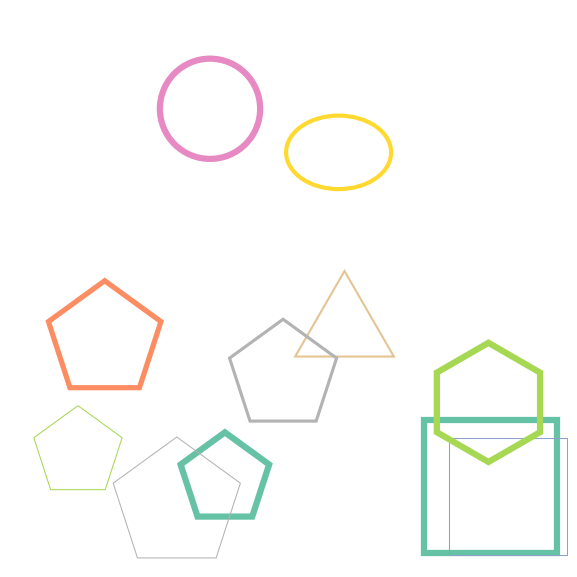[{"shape": "square", "thickness": 3, "radius": 0.58, "center": [0.849, 0.157]}, {"shape": "pentagon", "thickness": 3, "radius": 0.4, "center": [0.389, 0.17]}, {"shape": "pentagon", "thickness": 2.5, "radius": 0.51, "center": [0.181, 0.411]}, {"shape": "square", "thickness": 0.5, "radius": 0.51, "center": [0.88, 0.14]}, {"shape": "circle", "thickness": 3, "radius": 0.43, "center": [0.364, 0.811]}, {"shape": "hexagon", "thickness": 3, "radius": 0.52, "center": [0.846, 0.302]}, {"shape": "pentagon", "thickness": 0.5, "radius": 0.4, "center": [0.135, 0.216]}, {"shape": "oval", "thickness": 2, "radius": 0.45, "center": [0.586, 0.735]}, {"shape": "triangle", "thickness": 1, "radius": 0.49, "center": [0.597, 0.431]}, {"shape": "pentagon", "thickness": 0.5, "radius": 0.58, "center": [0.306, 0.127]}, {"shape": "pentagon", "thickness": 1.5, "radius": 0.49, "center": [0.49, 0.349]}]